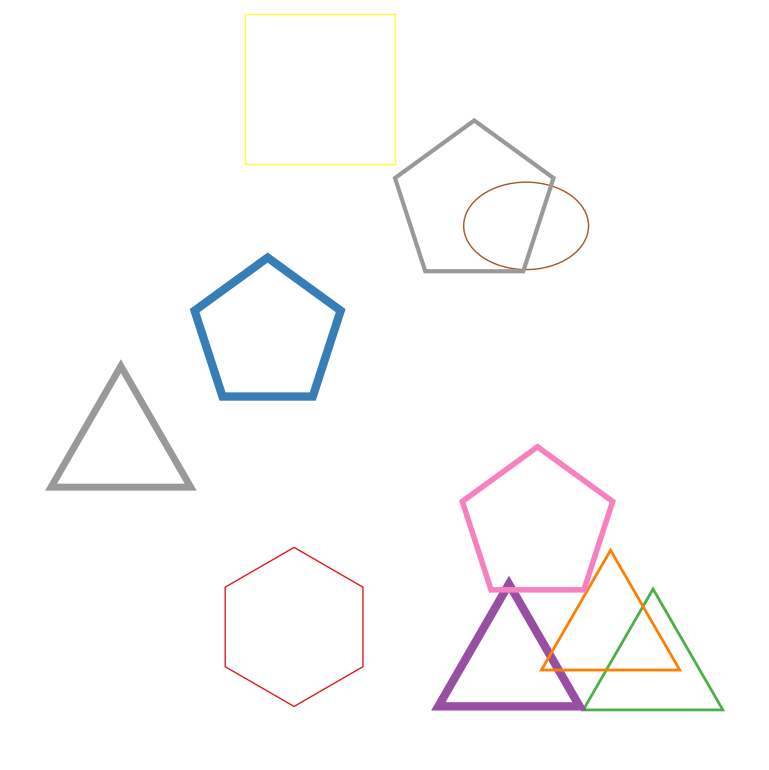[{"shape": "hexagon", "thickness": 0.5, "radius": 0.52, "center": [0.382, 0.186]}, {"shape": "pentagon", "thickness": 3, "radius": 0.5, "center": [0.348, 0.566]}, {"shape": "triangle", "thickness": 1, "radius": 0.52, "center": [0.848, 0.13]}, {"shape": "triangle", "thickness": 3, "radius": 0.53, "center": [0.661, 0.136]}, {"shape": "triangle", "thickness": 1, "radius": 0.52, "center": [0.793, 0.182]}, {"shape": "square", "thickness": 0.5, "radius": 0.49, "center": [0.415, 0.884]}, {"shape": "oval", "thickness": 0.5, "radius": 0.41, "center": [0.683, 0.707]}, {"shape": "pentagon", "thickness": 2, "radius": 0.51, "center": [0.698, 0.317]}, {"shape": "triangle", "thickness": 2.5, "radius": 0.52, "center": [0.157, 0.42]}, {"shape": "pentagon", "thickness": 1.5, "radius": 0.54, "center": [0.616, 0.735]}]